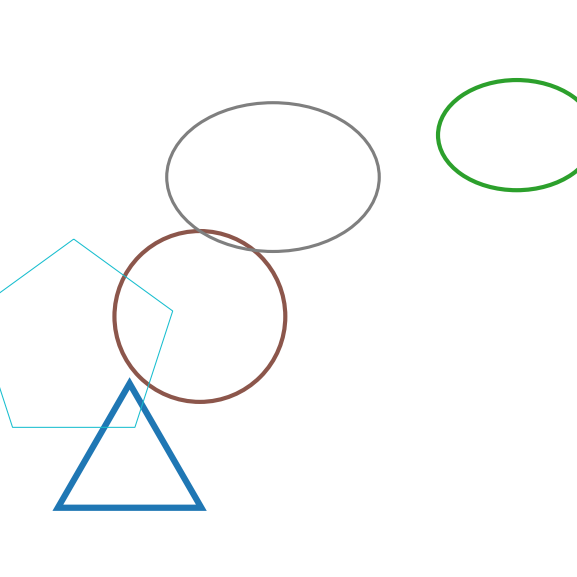[{"shape": "triangle", "thickness": 3, "radius": 0.72, "center": [0.224, 0.192]}, {"shape": "oval", "thickness": 2, "radius": 0.68, "center": [0.895, 0.765]}, {"shape": "circle", "thickness": 2, "radius": 0.74, "center": [0.346, 0.451]}, {"shape": "oval", "thickness": 1.5, "radius": 0.92, "center": [0.473, 0.692]}, {"shape": "pentagon", "thickness": 0.5, "radius": 0.9, "center": [0.128, 0.405]}]